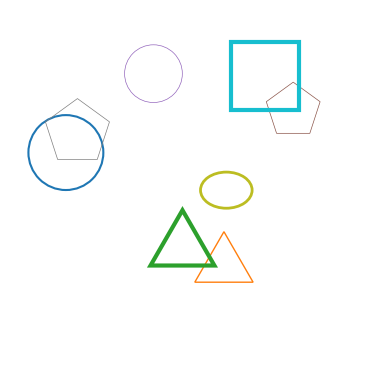[{"shape": "circle", "thickness": 1.5, "radius": 0.49, "center": [0.171, 0.604]}, {"shape": "triangle", "thickness": 1, "radius": 0.44, "center": [0.582, 0.311]}, {"shape": "triangle", "thickness": 3, "radius": 0.48, "center": [0.474, 0.358]}, {"shape": "circle", "thickness": 0.5, "radius": 0.37, "center": [0.399, 0.809]}, {"shape": "pentagon", "thickness": 0.5, "radius": 0.37, "center": [0.762, 0.713]}, {"shape": "pentagon", "thickness": 0.5, "radius": 0.44, "center": [0.201, 0.656]}, {"shape": "oval", "thickness": 2, "radius": 0.34, "center": [0.588, 0.506]}, {"shape": "square", "thickness": 3, "radius": 0.44, "center": [0.689, 0.802]}]